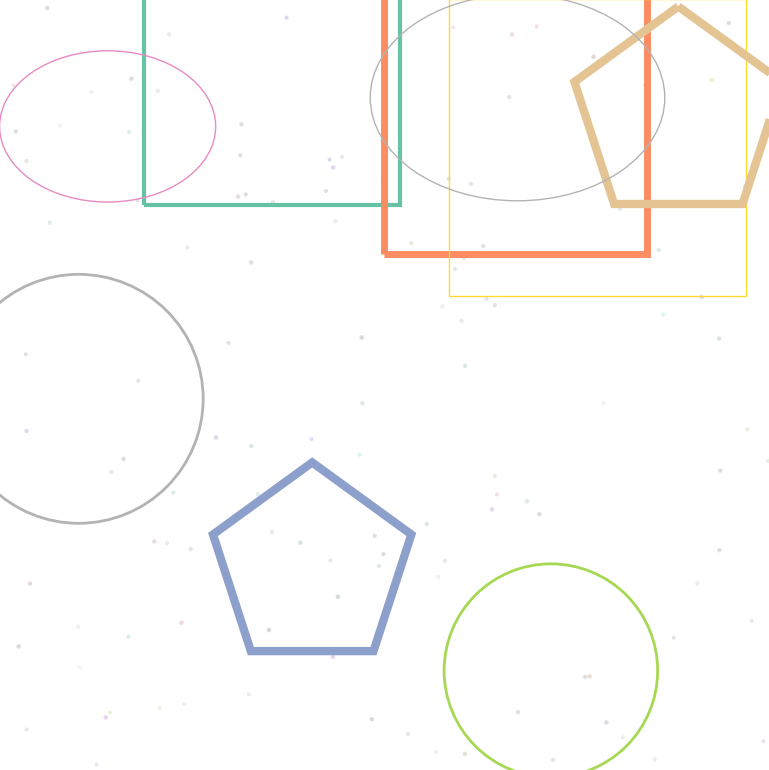[{"shape": "square", "thickness": 1.5, "radius": 0.83, "center": [0.353, 0.899]}, {"shape": "square", "thickness": 2.5, "radius": 0.85, "center": [0.669, 0.842]}, {"shape": "pentagon", "thickness": 3, "radius": 0.68, "center": [0.405, 0.264]}, {"shape": "oval", "thickness": 0.5, "radius": 0.7, "center": [0.14, 0.836]}, {"shape": "circle", "thickness": 1, "radius": 0.69, "center": [0.715, 0.129]}, {"shape": "square", "thickness": 0.5, "radius": 0.96, "center": [0.776, 0.809]}, {"shape": "pentagon", "thickness": 3, "radius": 0.71, "center": [0.881, 0.85]}, {"shape": "oval", "thickness": 0.5, "radius": 0.96, "center": [0.672, 0.873]}, {"shape": "circle", "thickness": 1, "radius": 0.81, "center": [0.102, 0.482]}]